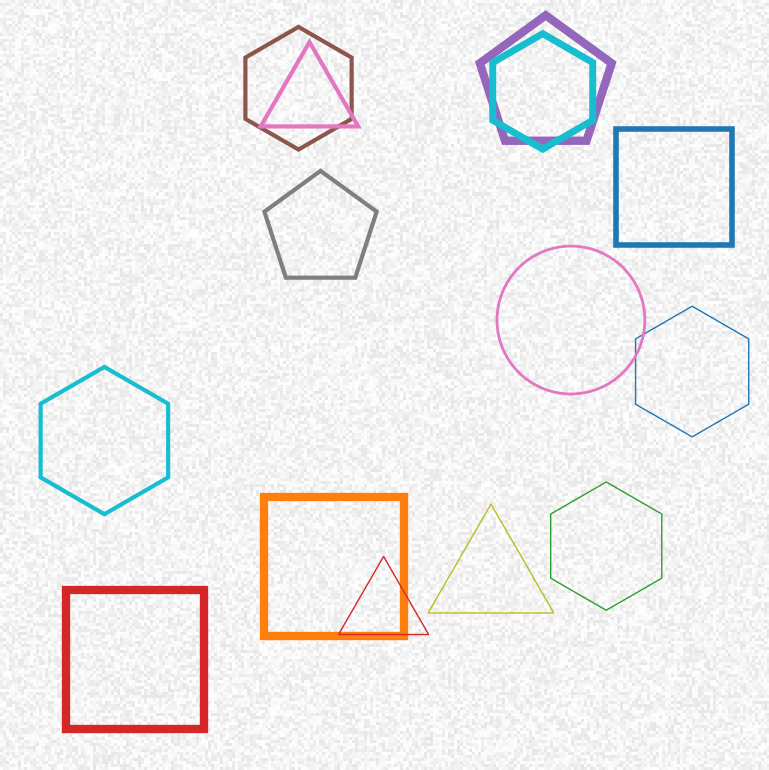[{"shape": "square", "thickness": 2, "radius": 0.38, "center": [0.876, 0.757]}, {"shape": "hexagon", "thickness": 0.5, "radius": 0.42, "center": [0.899, 0.517]}, {"shape": "square", "thickness": 3, "radius": 0.45, "center": [0.434, 0.264]}, {"shape": "hexagon", "thickness": 0.5, "radius": 0.42, "center": [0.787, 0.291]}, {"shape": "triangle", "thickness": 0.5, "radius": 0.34, "center": [0.498, 0.21]}, {"shape": "square", "thickness": 3, "radius": 0.45, "center": [0.176, 0.143]}, {"shape": "pentagon", "thickness": 3, "radius": 0.45, "center": [0.709, 0.89]}, {"shape": "hexagon", "thickness": 1.5, "radius": 0.4, "center": [0.388, 0.885]}, {"shape": "circle", "thickness": 1, "radius": 0.48, "center": [0.741, 0.584]}, {"shape": "triangle", "thickness": 1.5, "radius": 0.37, "center": [0.402, 0.872]}, {"shape": "pentagon", "thickness": 1.5, "radius": 0.38, "center": [0.416, 0.701]}, {"shape": "triangle", "thickness": 0.5, "radius": 0.47, "center": [0.638, 0.251]}, {"shape": "hexagon", "thickness": 1.5, "radius": 0.48, "center": [0.136, 0.428]}, {"shape": "hexagon", "thickness": 2.5, "radius": 0.37, "center": [0.705, 0.881]}]